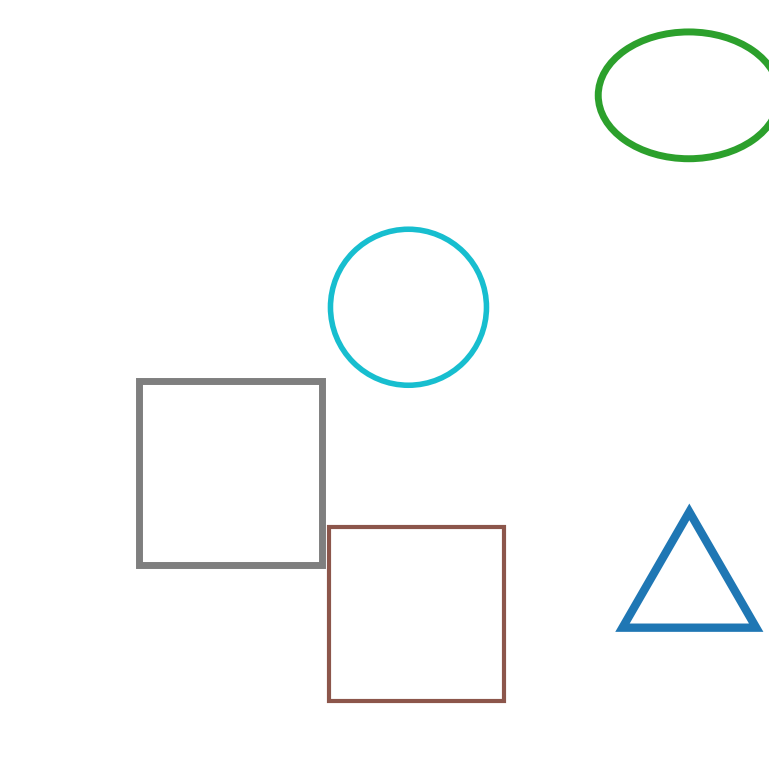[{"shape": "triangle", "thickness": 3, "radius": 0.5, "center": [0.895, 0.235]}, {"shape": "oval", "thickness": 2.5, "radius": 0.59, "center": [0.895, 0.876]}, {"shape": "square", "thickness": 1.5, "radius": 0.57, "center": [0.541, 0.202]}, {"shape": "square", "thickness": 2.5, "radius": 0.6, "center": [0.3, 0.386]}, {"shape": "circle", "thickness": 2, "radius": 0.51, "center": [0.53, 0.601]}]